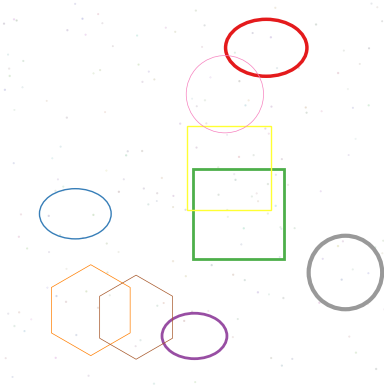[{"shape": "oval", "thickness": 2.5, "radius": 0.53, "center": [0.692, 0.876]}, {"shape": "oval", "thickness": 1, "radius": 0.47, "center": [0.196, 0.445]}, {"shape": "square", "thickness": 2, "radius": 0.59, "center": [0.62, 0.444]}, {"shape": "oval", "thickness": 2, "radius": 0.42, "center": [0.505, 0.127]}, {"shape": "hexagon", "thickness": 0.5, "radius": 0.59, "center": [0.236, 0.194]}, {"shape": "square", "thickness": 1, "radius": 0.54, "center": [0.594, 0.564]}, {"shape": "hexagon", "thickness": 0.5, "radius": 0.55, "center": [0.353, 0.176]}, {"shape": "circle", "thickness": 0.5, "radius": 0.5, "center": [0.584, 0.755]}, {"shape": "circle", "thickness": 3, "radius": 0.48, "center": [0.897, 0.292]}]